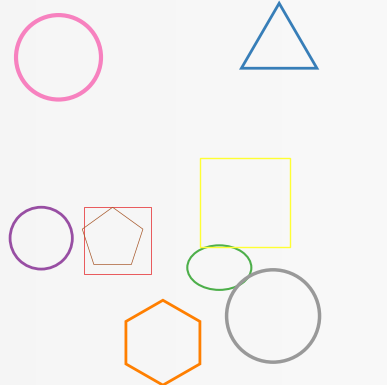[{"shape": "square", "thickness": 0.5, "radius": 0.43, "center": [0.304, 0.375]}, {"shape": "triangle", "thickness": 2, "radius": 0.56, "center": [0.72, 0.879]}, {"shape": "oval", "thickness": 1.5, "radius": 0.41, "center": [0.566, 0.305]}, {"shape": "circle", "thickness": 2, "radius": 0.4, "center": [0.106, 0.381]}, {"shape": "hexagon", "thickness": 2, "radius": 0.55, "center": [0.42, 0.11]}, {"shape": "square", "thickness": 1, "radius": 0.58, "center": [0.632, 0.474]}, {"shape": "pentagon", "thickness": 0.5, "radius": 0.41, "center": [0.291, 0.379]}, {"shape": "circle", "thickness": 3, "radius": 0.55, "center": [0.151, 0.851]}, {"shape": "circle", "thickness": 2.5, "radius": 0.6, "center": [0.705, 0.179]}]